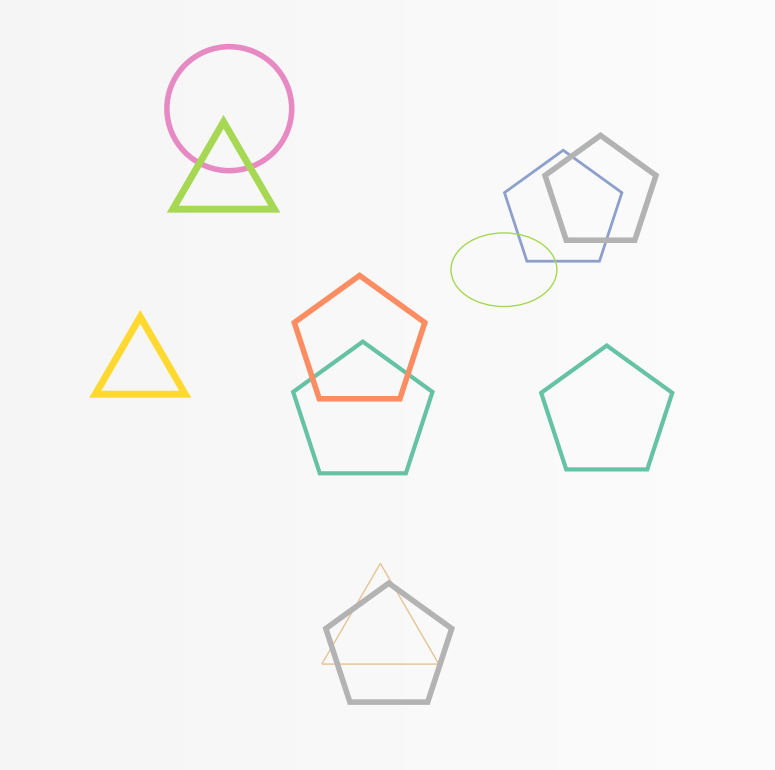[{"shape": "pentagon", "thickness": 1.5, "radius": 0.47, "center": [0.468, 0.462]}, {"shape": "pentagon", "thickness": 1.5, "radius": 0.44, "center": [0.783, 0.462]}, {"shape": "pentagon", "thickness": 2, "radius": 0.44, "center": [0.464, 0.554]}, {"shape": "pentagon", "thickness": 1, "radius": 0.4, "center": [0.727, 0.725]}, {"shape": "circle", "thickness": 2, "radius": 0.4, "center": [0.296, 0.859]}, {"shape": "oval", "thickness": 0.5, "radius": 0.34, "center": [0.65, 0.65]}, {"shape": "triangle", "thickness": 2.5, "radius": 0.38, "center": [0.288, 0.766]}, {"shape": "triangle", "thickness": 2.5, "radius": 0.34, "center": [0.181, 0.522]}, {"shape": "triangle", "thickness": 0.5, "radius": 0.44, "center": [0.491, 0.181]}, {"shape": "pentagon", "thickness": 2, "radius": 0.43, "center": [0.502, 0.157]}, {"shape": "pentagon", "thickness": 2, "radius": 0.38, "center": [0.775, 0.749]}]